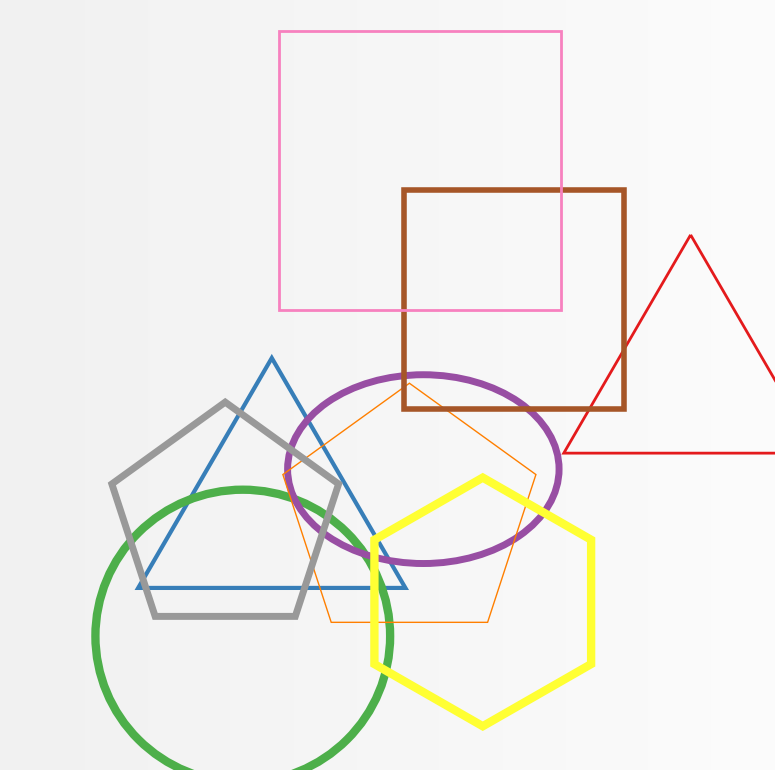[{"shape": "triangle", "thickness": 1, "radius": 0.94, "center": [0.891, 0.506]}, {"shape": "triangle", "thickness": 1.5, "radius": 1.0, "center": [0.351, 0.336]}, {"shape": "circle", "thickness": 3, "radius": 0.95, "center": [0.313, 0.174]}, {"shape": "oval", "thickness": 2.5, "radius": 0.88, "center": [0.546, 0.391]}, {"shape": "pentagon", "thickness": 0.5, "radius": 0.86, "center": [0.528, 0.331]}, {"shape": "hexagon", "thickness": 3, "radius": 0.81, "center": [0.623, 0.218]}, {"shape": "square", "thickness": 2, "radius": 0.71, "center": [0.663, 0.611]}, {"shape": "square", "thickness": 1, "radius": 0.91, "center": [0.542, 0.778]}, {"shape": "pentagon", "thickness": 2.5, "radius": 0.77, "center": [0.291, 0.324]}]